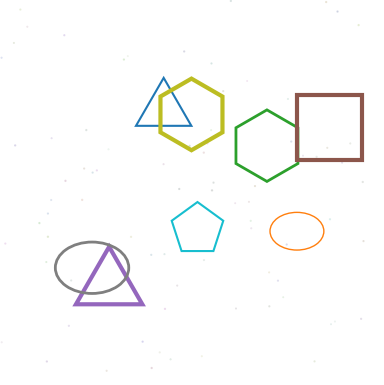[{"shape": "triangle", "thickness": 1.5, "radius": 0.42, "center": [0.425, 0.715]}, {"shape": "oval", "thickness": 1, "radius": 0.35, "center": [0.771, 0.399]}, {"shape": "hexagon", "thickness": 2, "radius": 0.46, "center": [0.693, 0.622]}, {"shape": "triangle", "thickness": 3, "radius": 0.5, "center": [0.283, 0.259]}, {"shape": "square", "thickness": 3, "radius": 0.42, "center": [0.857, 0.668]}, {"shape": "oval", "thickness": 2, "radius": 0.48, "center": [0.239, 0.305]}, {"shape": "hexagon", "thickness": 3, "radius": 0.46, "center": [0.497, 0.703]}, {"shape": "pentagon", "thickness": 1.5, "radius": 0.35, "center": [0.513, 0.405]}]